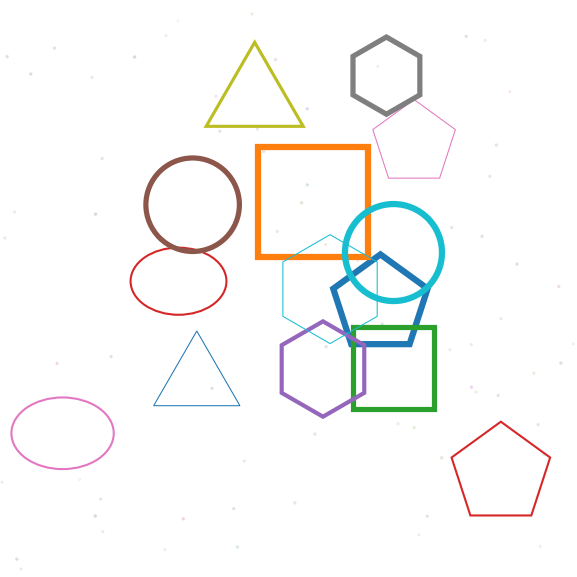[{"shape": "triangle", "thickness": 0.5, "radius": 0.43, "center": [0.341, 0.34]}, {"shape": "pentagon", "thickness": 3, "radius": 0.43, "center": [0.659, 0.473]}, {"shape": "square", "thickness": 3, "radius": 0.48, "center": [0.542, 0.649]}, {"shape": "square", "thickness": 2.5, "radius": 0.35, "center": [0.682, 0.362]}, {"shape": "oval", "thickness": 1, "radius": 0.42, "center": [0.309, 0.512]}, {"shape": "pentagon", "thickness": 1, "radius": 0.45, "center": [0.867, 0.179]}, {"shape": "hexagon", "thickness": 2, "radius": 0.41, "center": [0.559, 0.36]}, {"shape": "circle", "thickness": 2.5, "radius": 0.4, "center": [0.334, 0.645]}, {"shape": "oval", "thickness": 1, "radius": 0.44, "center": [0.108, 0.249]}, {"shape": "pentagon", "thickness": 0.5, "radius": 0.38, "center": [0.717, 0.751]}, {"shape": "hexagon", "thickness": 2.5, "radius": 0.33, "center": [0.669, 0.868]}, {"shape": "triangle", "thickness": 1.5, "radius": 0.49, "center": [0.441, 0.829]}, {"shape": "circle", "thickness": 3, "radius": 0.42, "center": [0.681, 0.562]}, {"shape": "hexagon", "thickness": 0.5, "radius": 0.47, "center": [0.571, 0.498]}]